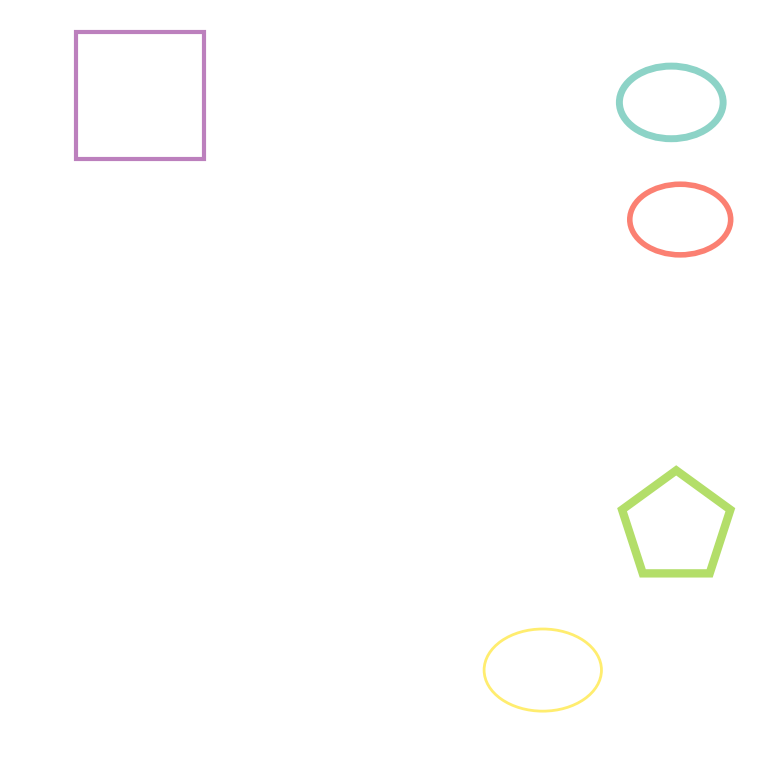[{"shape": "oval", "thickness": 2.5, "radius": 0.34, "center": [0.872, 0.867]}, {"shape": "oval", "thickness": 2, "radius": 0.33, "center": [0.883, 0.715]}, {"shape": "pentagon", "thickness": 3, "radius": 0.37, "center": [0.878, 0.315]}, {"shape": "square", "thickness": 1.5, "radius": 0.41, "center": [0.182, 0.876]}, {"shape": "oval", "thickness": 1, "radius": 0.38, "center": [0.705, 0.13]}]